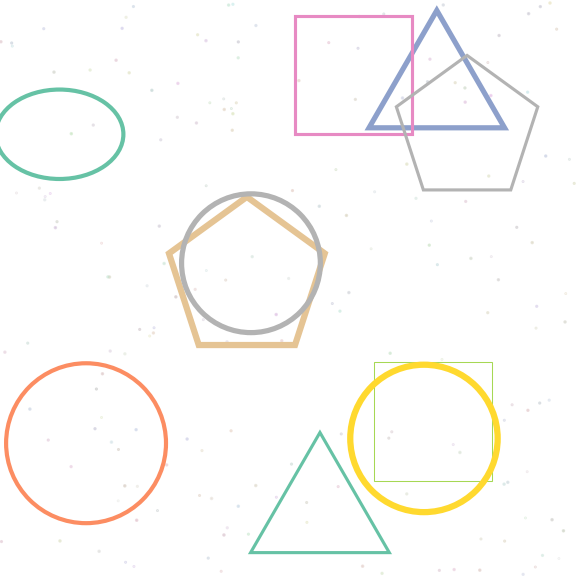[{"shape": "triangle", "thickness": 1.5, "radius": 0.69, "center": [0.554, 0.112]}, {"shape": "oval", "thickness": 2, "radius": 0.55, "center": [0.103, 0.767]}, {"shape": "circle", "thickness": 2, "radius": 0.69, "center": [0.149, 0.232]}, {"shape": "triangle", "thickness": 2.5, "radius": 0.68, "center": [0.756, 0.846]}, {"shape": "square", "thickness": 1.5, "radius": 0.51, "center": [0.612, 0.869]}, {"shape": "square", "thickness": 0.5, "radius": 0.51, "center": [0.749, 0.269]}, {"shape": "circle", "thickness": 3, "radius": 0.64, "center": [0.734, 0.24]}, {"shape": "pentagon", "thickness": 3, "radius": 0.71, "center": [0.428, 0.516]}, {"shape": "circle", "thickness": 2.5, "radius": 0.6, "center": [0.435, 0.543]}, {"shape": "pentagon", "thickness": 1.5, "radius": 0.64, "center": [0.809, 0.774]}]